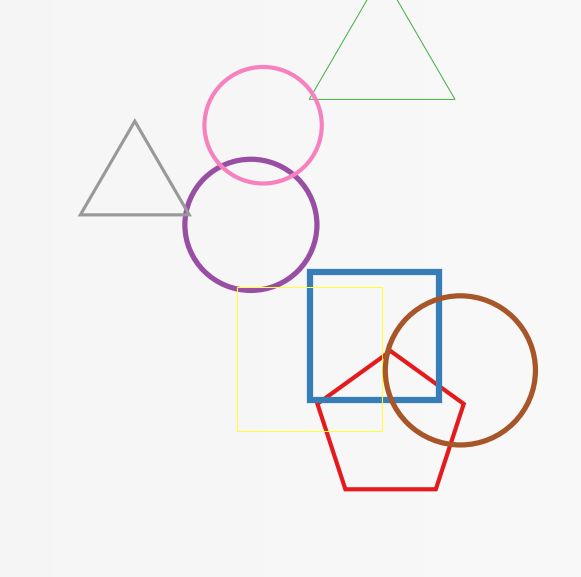[{"shape": "pentagon", "thickness": 2, "radius": 0.66, "center": [0.672, 0.259]}, {"shape": "square", "thickness": 3, "radius": 0.55, "center": [0.645, 0.417]}, {"shape": "triangle", "thickness": 0.5, "radius": 0.72, "center": [0.657, 0.899]}, {"shape": "circle", "thickness": 2.5, "radius": 0.57, "center": [0.432, 0.61]}, {"shape": "square", "thickness": 0.5, "radius": 0.62, "center": [0.532, 0.378]}, {"shape": "circle", "thickness": 2.5, "radius": 0.65, "center": [0.792, 0.358]}, {"shape": "circle", "thickness": 2, "radius": 0.5, "center": [0.453, 0.782]}, {"shape": "triangle", "thickness": 1.5, "radius": 0.54, "center": [0.232, 0.681]}]